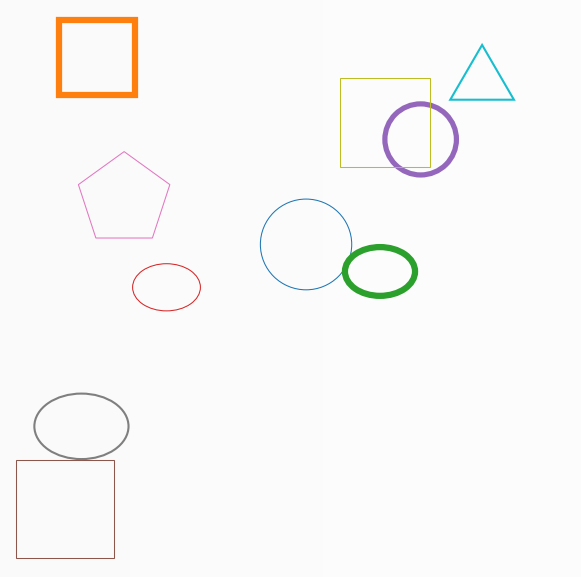[{"shape": "circle", "thickness": 0.5, "radius": 0.39, "center": [0.527, 0.576]}, {"shape": "square", "thickness": 3, "radius": 0.32, "center": [0.167, 0.9]}, {"shape": "oval", "thickness": 3, "radius": 0.3, "center": [0.654, 0.529]}, {"shape": "oval", "thickness": 0.5, "radius": 0.29, "center": [0.286, 0.502]}, {"shape": "circle", "thickness": 2.5, "radius": 0.31, "center": [0.724, 0.758]}, {"shape": "square", "thickness": 0.5, "radius": 0.42, "center": [0.111, 0.118]}, {"shape": "pentagon", "thickness": 0.5, "radius": 0.41, "center": [0.214, 0.654]}, {"shape": "oval", "thickness": 1, "radius": 0.4, "center": [0.14, 0.261]}, {"shape": "square", "thickness": 0.5, "radius": 0.39, "center": [0.662, 0.787]}, {"shape": "triangle", "thickness": 1, "radius": 0.32, "center": [0.829, 0.858]}]